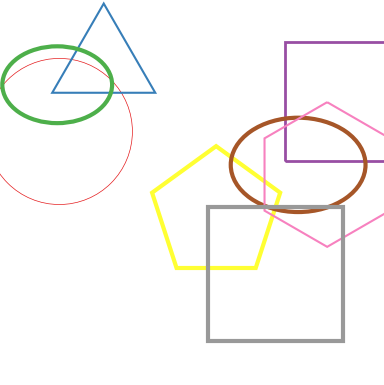[{"shape": "circle", "thickness": 0.5, "radius": 0.95, "center": [0.154, 0.659]}, {"shape": "triangle", "thickness": 1.5, "radius": 0.77, "center": [0.269, 0.836]}, {"shape": "oval", "thickness": 3, "radius": 0.71, "center": [0.149, 0.78]}, {"shape": "square", "thickness": 2, "radius": 0.78, "center": [0.895, 0.737]}, {"shape": "pentagon", "thickness": 3, "radius": 0.87, "center": [0.561, 0.445]}, {"shape": "oval", "thickness": 3, "radius": 0.88, "center": [0.774, 0.572]}, {"shape": "hexagon", "thickness": 1.5, "radius": 0.94, "center": [0.85, 0.547]}, {"shape": "square", "thickness": 3, "radius": 0.87, "center": [0.716, 0.288]}]